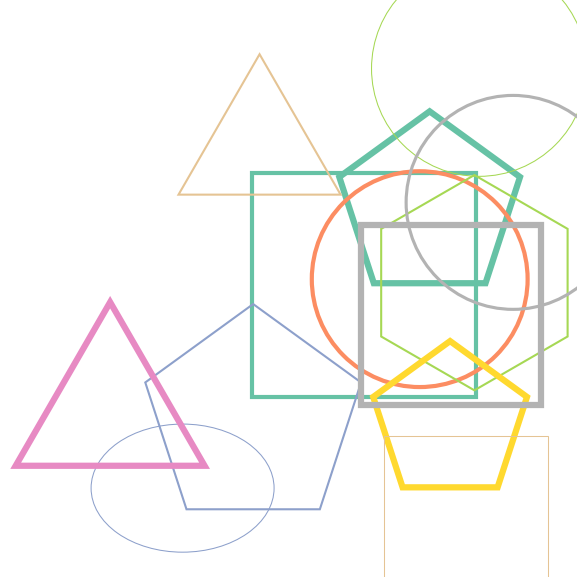[{"shape": "square", "thickness": 2, "radius": 0.97, "center": [0.63, 0.505]}, {"shape": "pentagon", "thickness": 3, "radius": 0.82, "center": [0.744, 0.642]}, {"shape": "circle", "thickness": 2, "radius": 0.93, "center": [0.727, 0.516]}, {"shape": "oval", "thickness": 0.5, "radius": 0.79, "center": [0.316, 0.154]}, {"shape": "pentagon", "thickness": 1, "radius": 0.98, "center": [0.438, 0.276]}, {"shape": "triangle", "thickness": 3, "radius": 0.94, "center": [0.191, 0.287]}, {"shape": "hexagon", "thickness": 1, "radius": 0.93, "center": [0.821, 0.51]}, {"shape": "circle", "thickness": 0.5, "radius": 0.93, "center": [0.83, 0.88]}, {"shape": "pentagon", "thickness": 3, "radius": 0.7, "center": [0.779, 0.269]}, {"shape": "square", "thickness": 0.5, "radius": 0.71, "center": [0.807, 0.102]}, {"shape": "triangle", "thickness": 1, "radius": 0.81, "center": [0.449, 0.743]}, {"shape": "square", "thickness": 3, "radius": 0.78, "center": [0.78, 0.454]}, {"shape": "circle", "thickness": 1.5, "radius": 0.93, "center": [0.888, 0.649]}]